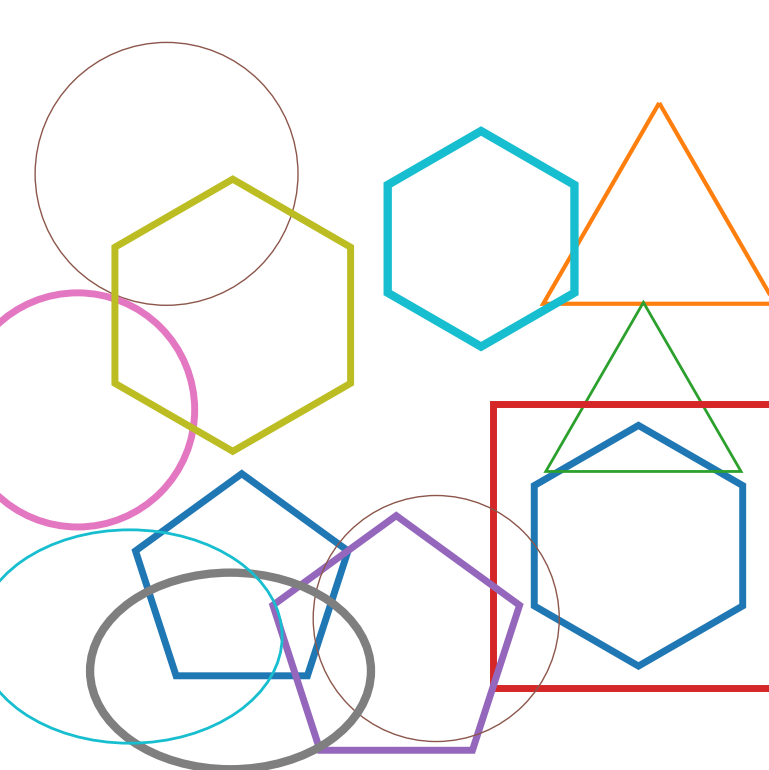[{"shape": "hexagon", "thickness": 2.5, "radius": 0.78, "center": [0.829, 0.291]}, {"shape": "pentagon", "thickness": 2.5, "radius": 0.73, "center": [0.314, 0.24]}, {"shape": "triangle", "thickness": 1.5, "radius": 0.87, "center": [0.856, 0.692]}, {"shape": "triangle", "thickness": 1, "radius": 0.73, "center": [0.836, 0.461]}, {"shape": "square", "thickness": 2.5, "radius": 0.92, "center": [0.825, 0.291]}, {"shape": "pentagon", "thickness": 2.5, "radius": 0.84, "center": [0.515, 0.162]}, {"shape": "circle", "thickness": 0.5, "radius": 0.85, "center": [0.216, 0.774]}, {"shape": "circle", "thickness": 0.5, "radius": 0.8, "center": [0.567, 0.197]}, {"shape": "circle", "thickness": 2.5, "radius": 0.76, "center": [0.101, 0.468]}, {"shape": "oval", "thickness": 3, "radius": 0.91, "center": [0.299, 0.129]}, {"shape": "hexagon", "thickness": 2.5, "radius": 0.88, "center": [0.302, 0.591]}, {"shape": "hexagon", "thickness": 3, "radius": 0.7, "center": [0.625, 0.69]}, {"shape": "oval", "thickness": 1, "radius": 0.99, "center": [0.169, 0.173]}]